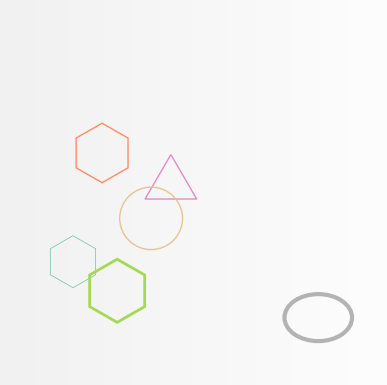[{"shape": "hexagon", "thickness": 0.5, "radius": 0.34, "center": [0.188, 0.32]}, {"shape": "hexagon", "thickness": 1, "radius": 0.39, "center": [0.263, 0.603]}, {"shape": "triangle", "thickness": 1, "radius": 0.38, "center": [0.441, 0.522]}, {"shape": "hexagon", "thickness": 2, "radius": 0.41, "center": [0.302, 0.245]}, {"shape": "circle", "thickness": 1, "radius": 0.41, "center": [0.39, 0.433]}, {"shape": "oval", "thickness": 3, "radius": 0.44, "center": [0.821, 0.175]}]